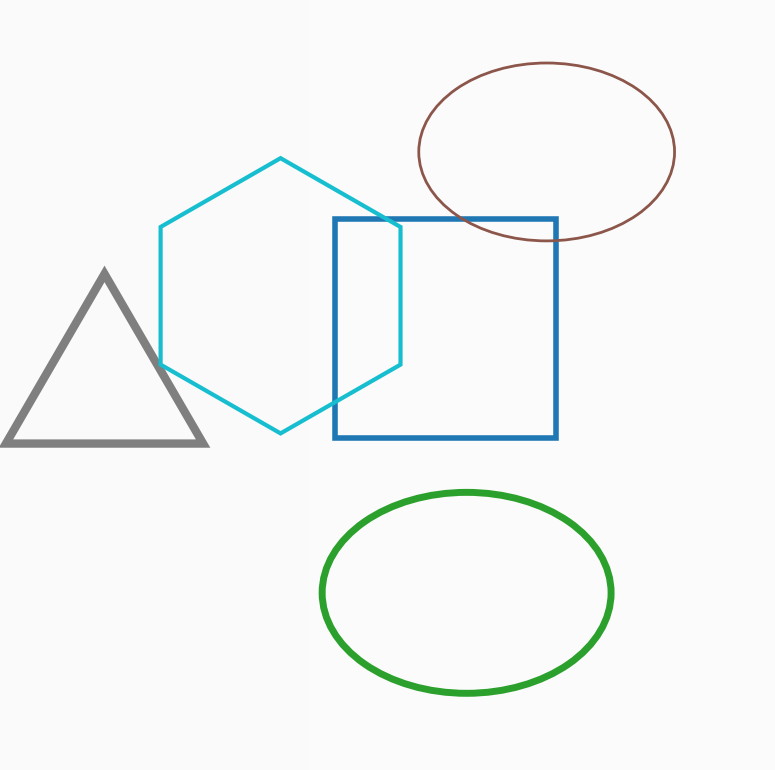[{"shape": "square", "thickness": 2, "radius": 0.71, "center": [0.575, 0.573]}, {"shape": "oval", "thickness": 2.5, "radius": 0.93, "center": [0.602, 0.23]}, {"shape": "oval", "thickness": 1, "radius": 0.83, "center": [0.705, 0.803]}, {"shape": "triangle", "thickness": 3, "radius": 0.73, "center": [0.135, 0.497]}, {"shape": "hexagon", "thickness": 1.5, "radius": 0.89, "center": [0.362, 0.616]}]